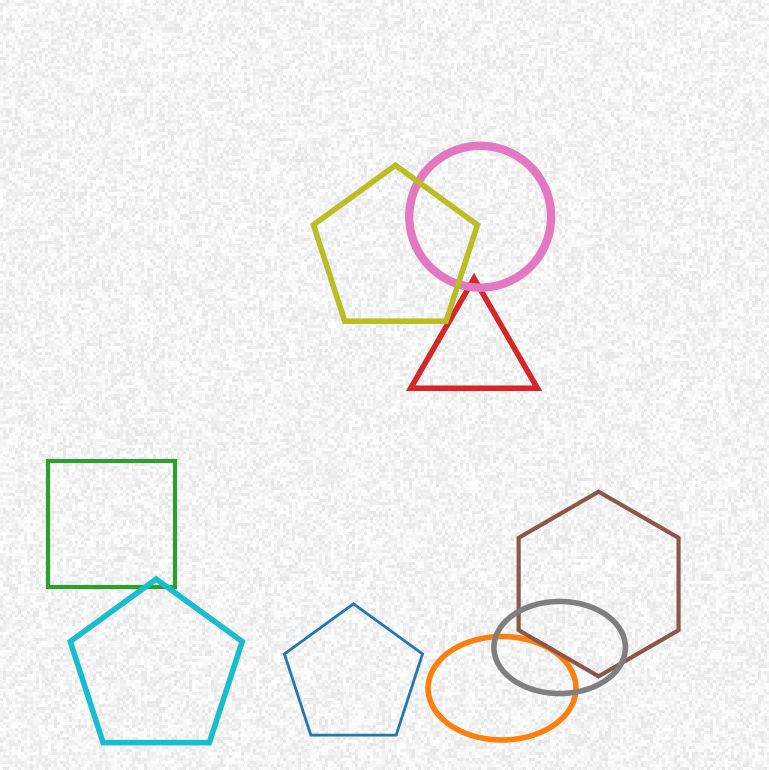[{"shape": "pentagon", "thickness": 1, "radius": 0.47, "center": [0.459, 0.122]}, {"shape": "oval", "thickness": 2, "radius": 0.48, "center": [0.652, 0.106]}, {"shape": "square", "thickness": 1.5, "radius": 0.41, "center": [0.145, 0.32]}, {"shape": "triangle", "thickness": 2, "radius": 0.48, "center": [0.616, 0.543]}, {"shape": "hexagon", "thickness": 1.5, "radius": 0.6, "center": [0.777, 0.242]}, {"shape": "circle", "thickness": 3, "radius": 0.46, "center": [0.624, 0.719]}, {"shape": "oval", "thickness": 2, "radius": 0.43, "center": [0.727, 0.159]}, {"shape": "pentagon", "thickness": 2, "radius": 0.56, "center": [0.514, 0.673]}, {"shape": "pentagon", "thickness": 2, "radius": 0.59, "center": [0.203, 0.131]}]